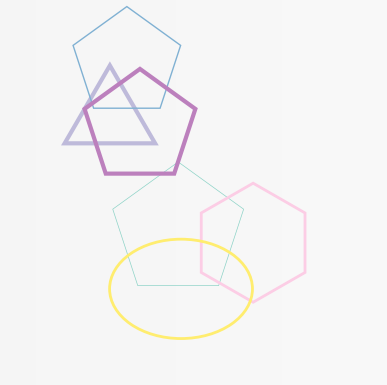[{"shape": "pentagon", "thickness": 0.5, "radius": 0.89, "center": [0.46, 0.402]}, {"shape": "triangle", "thickness": 3, "radius": 0.67, "center": [0.284, 0.695]}, {"shape": "pentagon", "thickness": 1, "radius": 0.73, "center": [0.327, 0.837]}, {"shape": "hexagon", "thickness": 2, "radius": 0.77, "center": [0.653, 0.37]}, {"shape": "pentagon", "thickness": 3, "radius": 0.75, "center": [0.361, 0.671]}, {"shape": "oval", "thickness": 2, "radius": 0.92, "center": [0.467, 0.25]}]